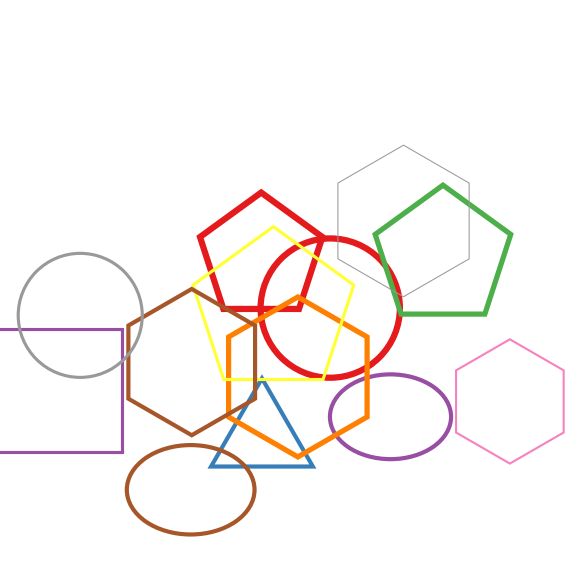[{"shape": "circle", "thickness": 3, "radius": 0.6, "center": [0.572, 0.466]}, {"shape": "pentagon", "thickness": 3, "radius": 0.56, "center": [0.452, 0.554]}, {"shape": "triangle", "thickness": 2, "radius": 0.51, "center": [0.454, 0.242]}, {"shape": "pentagon", "thickness": 2.5, "radius": 0.62, "center": [0.767, 0.555]}, {"shape": "oval", "thickness": 2, "radius": 0.52, "center": [0.676, 0.277]}, {"shape": "square", "thickness": 1.5, "radius": 0.53, "center": [0.104, 0.323]}, {"shape": "hexagon", "thickness": 2.5, "radius": 0.69, "center": [0.516, 0.346]}, {"shape": "pentagon", "thickness": 1.5, "radius": 0.73, "center": [0.473, 0.46]}, {"shape": "hexagon", "thickness": 2, "radius": 0.63, "center": [0.332, 0.372]}, {"shape": "oval", "thickness": 2, "radius": 0.55, "center": [0.33, 0.151]}, {"shape": "hexagon", "thickness": 1, "radius": 0.54, "center": [0.883, 0.304]}, {"shape": "circle", "thickness": 1.5, "radius": 0.54, "center": [0.139, 0.453]}, {"shape": "hexagon", "thickness": 0.5, "radius": 0.66, "center": [0.699, 0.617]}]